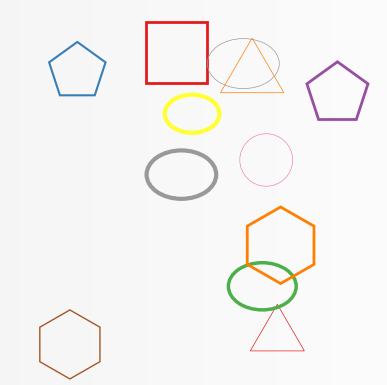[{"shape": "triangle", "thickness": 0.5, "radius": 0.4, "center": [0.716, 0.129]}, {"shape": "square", "thickness": 2, "radius": 0.4, "center": [0.456, 0.863]}, {"shape": "pentagon", "thickness": 1.5, "radius": 0.38, "center": [0.2, 0.814]}, {"shape": "oval", "thickness": 2.5, "radius": 0.44, "center": [0.677, 0.256]}, {"shape": "pentagon", "thickness": 2, "radius": 0.41, "center": [0.871, 0.757]}, {"shape": "hexagon", "thickness": 2, "radius": 0.5, "center": [0.724, 0.363]}, {"shape": "triangle", "thickness": 0.5, "radius": 0.47, "center": [0.651, 0.806]}, {"shape": "oval", "thickness": 3, "radius": 0.35, "center": [0.496, 0.705]}, {"shape": "hexagon", "thickness": 1, "radius": 0.45, "center": [0.18, 0.105]}, {"shape": "circle", "thickness": 0.5, "radius": 0.34, "center": [0.687, 0.584]}, {"shape": "oval", "thickness": 0.5, "radius": 0.46, "center": [0.628, 0.835]}, {"shape": "oval", "thickness": 3, "radius": 0.45, "center": [0.468, 0.546]}]